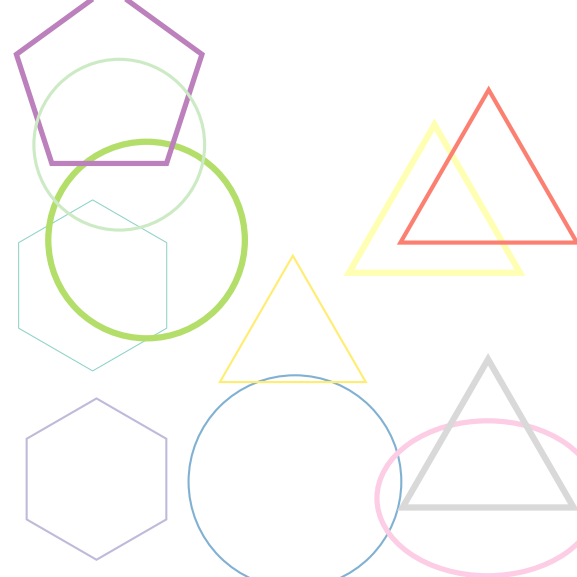[{"shape": "hexagon", "thickness": 0.5, "radius": 0.74, "center": [0.16, 0.505]}, {"shape": "triangle", "thickness": 3, "radius": 0.86, "center": [0.752, 0.612]}, {"shape": "hexagon", "thickness": 1, "radius": 0.7, "center": [0.167, 0.17]}, {"shape": "triangle", "thickness": 2, "radius": 0.88, "center": [0.846, 0.667]}, {"shape": "circle", "thickness": 1, "radius": 0.92, "center": [0.511, 0.165]}, {"shape": "circle", "thickness": 3, "radius": 0.85, "center": [0.254, 0.583]}, {"shape": "oval", "thickness": 2.5, "radius": 0.96, "center": [0.844, 0.136]}, {"shape": "triangle", "thickness": 3, "radius": 0.86, "center": [0.845, 0.206]}, {"shape": "pentagon", "thickness": 2.5, "radius": 0.84, "center": [0.189, 0.853]}, {"shape": "circle", "thickness": 1.5, "radius": 0.74, "center": [0.207, 0.749]}, {"shape": "triangle", "thickness": 1, "radius": 0.73, "center": [0.507, 0.41]}]